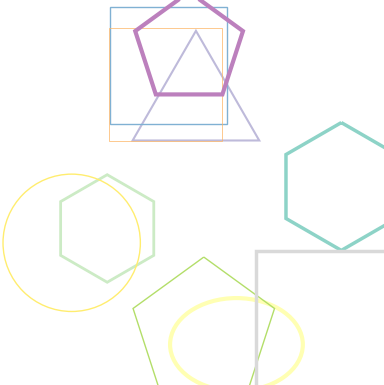[{"shape": "hexagon", "thickness": 2.5, "radius": 0.83, "center": [0.887, 0.516]}, {"shape": "oval", "thickness": 3, "radius": 0.86, "center": [0.614, 0.105]}, {"shape": "triangle", "thickness": 1.5, "radius": 0.95, "center": [0.509, 0.73]}, {"shape": "square", "thickness": 1, "radius": 0.76, "center": [0.438, 0.83]}, {"shape": "square", "thickness": 0.5, "radius": 0.73, "center": [0.43, 0.781]}, {"shape": "pentagon", "thickness": 1, "radius": 0.97, "center": [0.529, 0.139]}, {"shape": "square", "thickness": 2.5, "radius": 0.88, "center": [0.841, 0.171]}, {"shape": "pentagon", "thickness": 3, "radius": 0.74, "center": [0.491, 0.874]}, {"shape": "hexagon", "thickness": 2, "radius": 0.7, "center": [0.278, 0.407]}, {"shape": "circle", "thickness": 1, "radius": 0.89, "center": [0.186, 0.369]}]